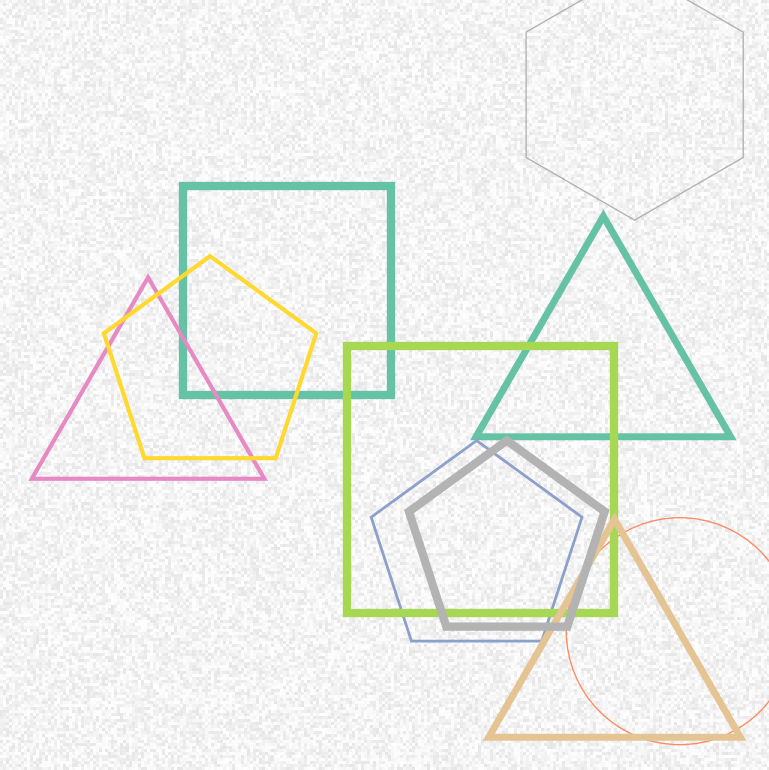[{"shape": "triangle", "thickness": 2.5, "radius": 0.95, "center": [0.784, 0.528]}, {"shape": "square", "thickness": 3, "radius": 0.68, "center": [0.373, 0.623]}, {"shape": "circle", "thickness": 0.5, "radius": 0.74, "center": [0.883, 0.18]}, {"shape": "pentagon", "thickness": 1, "radius": 0.72, "center": [0.619, 0.284]}, {"shape": "triangle", "thickness": 1.5, "radius": 0.87, "center": [0.192, 0.465]}, {"shape": "square", "thickness": 3, "radius": 0.87, "center": [0.624, 0.377]}, {"shape": "pentagon", "thickness": 1.5, "radius": 0.73, "center": [0.273, 0.522]}, {"shape": "triangle", "thickness": 2.5, "radius": 0.94, "center": [0.798, 0.137]}, {"shape": "pentagon", "thickness": 3, "radius": 0.67, "center": [0.658, 0.294]}, {"shape": "hexagon", "thickness": 0.5, "radius": 0.81, "center": [0.824, 0.877]}]